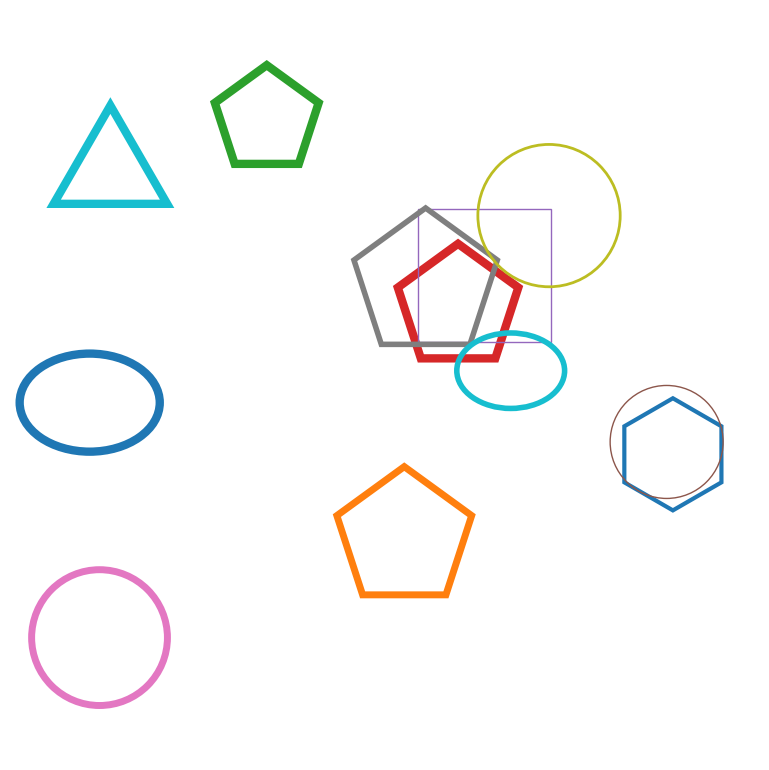[{"shape": "oval", "thickness": 3, "radius": 0.45, "center": [0.117, 0.477]}, {"shape": "hexagon", "thickness": 1.5, "radius": 0.36, "center": [0.874, 0.41]}, {"shape": "pentagon", "thickness": 2.5, "radius": 0.46, "center": [0.525, 0.302]}, {"shape": "pentagon", "thickness": 3, "radius": 0.35, "center": [0.346, 0.845]}, {"shape": "pentagon", "thickness": 3, "radius": 0.41, "center": [0.595, 0.601]}, {"shape": "square", "thickness": 0.5, "radius": 0.43, "center": [0.629, 0.643]}, {"shape": "circle", "thickness": 0.5, "radius": 0.37, "center": [0.866, 0.426]}, {"shape": "circle", "thickness": 2.5, "radius": 0.44, "center": [0.129, 0.172]}, {"shape": "pentagon", "thickness": 2, "radius": 0.49, "center": [0.553, 0.632]}, {"shape": "circle", "thickness": 1, "radius": 0.46, "center": [0.713, 0.72]}, {"shape": "oval", "thickness": 2, "radius": 0.35, "center": [0.663, 0.519]}, {"shape": "triangle", "thickness": 3, "radius": 0.43, "center": [0.143, 0.778]}]